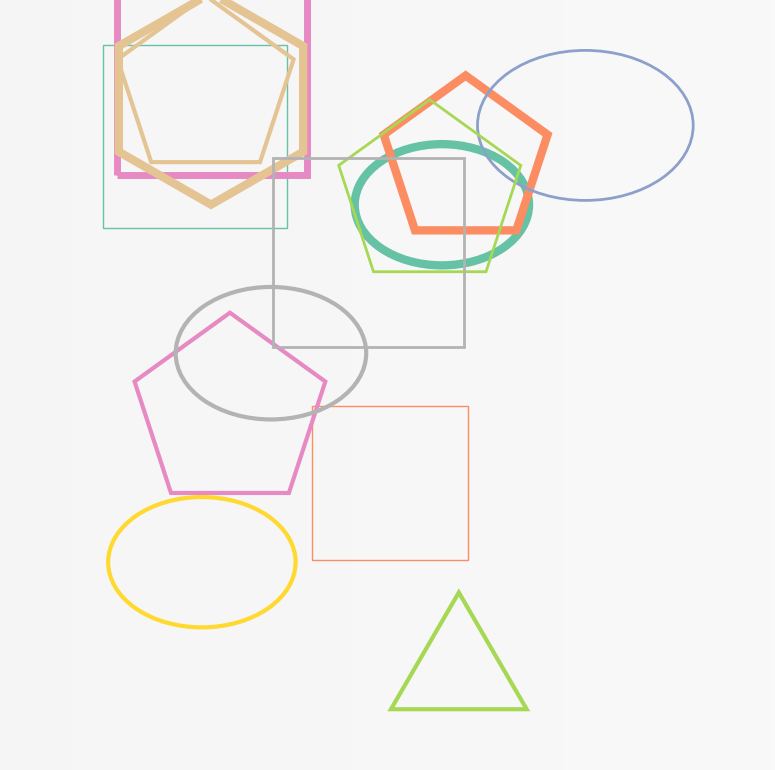[{"shape": "oval", "thickness": 3, "radius": 0.56, "center": [0.57, 0.734]}, {"shape": "square", "thickness": 0.5, "radius": 0.59, "center": [0.252, 0.823]}, {"shape": "square", "thickness": 0.5, "radius": 0.5, "center": [0.503, 0.373]}, {"shape": "pentagon", "thickness": 3, "radius": 0.56, "center": [0.601, 0.791]}, {"shape": "oval", "thickness": 1, "radius": 0.7, "center": [0.755, 0.837]}, {"shape": "square", "thickness": 2.5, "radius": 0.61, "center": [0.274, 0.895]}, {"shape": "pentagon", "thickness": 1.5, "radius": 0.65, "center": [0.297, 0.464]}, {"shape": "pentagon", "thickness": 1, "radius": 0.62, "center": [0.555, 0.747]}, {"shape": "triangle", "thickness": 1.5, "radius": 0.51, "center": [0.592, 0.129]}, {"shape": "oval", "thickness": 1.5, "radius": 0.6, "center": [0.26, 0.27]}, {"shape": "hexagon", "thickness": 3, "radius": 0.69, "center": [0.272, 0.872]}, {"shape": "pentagon", "thickness": 1.5, "radius": 0.6, "center": [0.265, 0.886]}, {"shape": "square", "thickness": 1, "radius": 0.61, "center": [0.475, 0.672]}, {"shape": "oval", "thickness": 1.5, "radius": 0.61, "center": [0.35, 0.541]}]